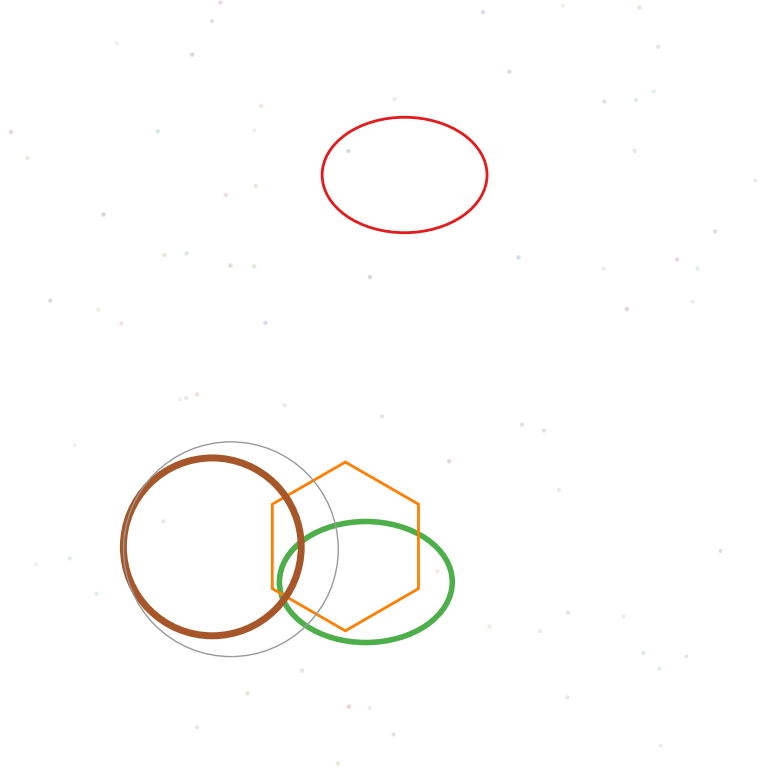[{"shape": "oval", "thickness": 1, "radius": 0.54, "center": [0.525, 0.773]}, {"shape": "oval", "thickness": 2, "radius": 0.56, "center": [0.475, 0.244]}, {"shape": "hexagon", "thickness": 1, "radius": 0.55, "center": [0.449, 0.29]}, {"shape": "circle", "thickness": 2.5, "radius": 0.58, "center": [0.276, 0.29]}, {"shape": "circle", "thickness": 0.5, "radius": 0.7, "center": [0.3, 0.287]}]